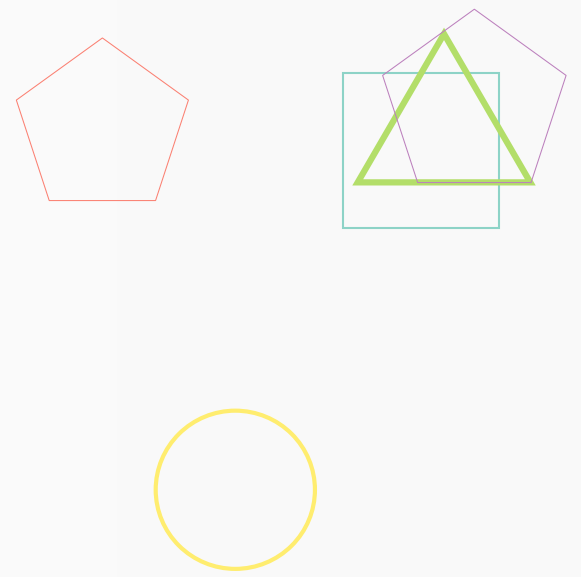[{"shape": "square", "thickness": 1, "radius": 0.67, "center": [0.724, 0.739]}, {"shape": "pentagon", "thickness": 0.5, "radius": 0.78, "center": [0.176, 0.778]}, {"shape": "triangle", "thickness": 3, "radius": 0.86, "center": [0.764, 0.769]}, {"shape": "pentagon", "thickness": 0.5, "radius": 0.83, "center": [0.816, 0.817]}, {"shape": "circle", "thickness": 2, "radius": 0.68, "center": [0.405, 0.151]}]